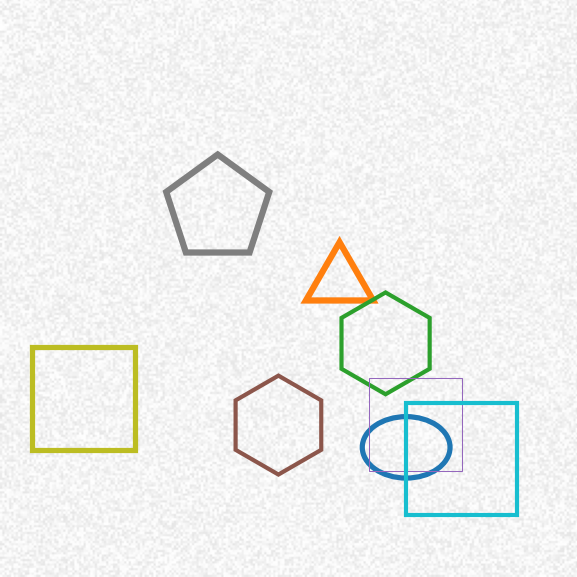[{"shape": "oval", "thickness": 2.5, "radius": 0.38, "center": [0.703, 0.225]}, {"shape": "triangle", "thickness": 3, "radius": 0.34, "center": [0.588, 0.512]}, {"shape": "hexagon", "thickness": 2, "radius": 0.44, "center": [0.668, 0.405]}, {"shape": "square", "thickness": 0.5, "radius": 0.4, "center": [0.719, 0.264]}, {"shape": "hexagon", "thickness": 2, "radius": 0.43, "center": [0.482, 0.263]}, {"shape": "pentagon", "thickness": 3, "radius": 0.47, "center": [0.377, 0.638]}, {"shape": "square", "thickness": 2.5, "radius": 0.45, "center": [0.144, 0.31]}, {"shape": "square", "thickness": 2, "radius": 0.48, "center": [0.799, 0.204]}]